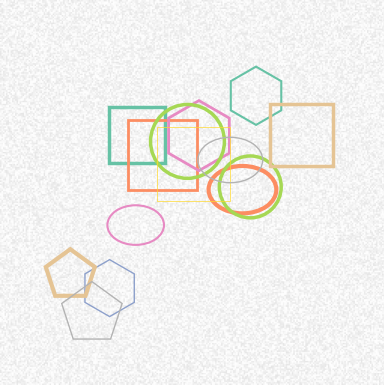[{"shape": "hexagon", "thickness": 1.5, "radius": 0.38, "center": [0.665, 0.751]}, {"shape": "square", "thickness": 2.5, "radius": 0.36, "center": [0.355, 0.649]}, {"shape": "oval", "thickness": 3, "radius": 0.44, "center": [0.63, 0.507]}, {"shape": "square", "thickness": 2, "radius": 0.45, "center": [0.422, 0.597]}, {"shape": "hexagon", "thickness": 1, "radius": 0.37, "center": [0.285, 0.252]}, {"shape": "oval", "thickness": 1.5, "radius": 0.37, "center": [0.352, 0.415]}, {"shape": "hexagon", "thickness": 2, "radius": 0.46, "center": [0.517, 0.648]}, {"shape": "circle", "thickness": 2.5, "radius": 0.48, "center": [0.487, 0.633]}, {"shape": "circle", "thickness": 2.5, "radius": 0.4, "center": [0.65, 0.515]}, {"shape": "square", "thickness": 0.5, "radius": 0.48, "center": [0.503, 0.574]}, {"shape": "square", "thickness": 2.5, "radius": 0.41, "center": [0.784, 0.65]}, {"shape": "pentagon", "thickness": 3, "radius": 0.33, "center": [0.183, 0.286]}, {"shape": "pentagon", "thickness": 1, "radius": 0.41, "center": [0.239, 0.186]}, {"shape": "oval", "thickness": 1, "radius": 0.42, "center": [0.598, 0.584]}]